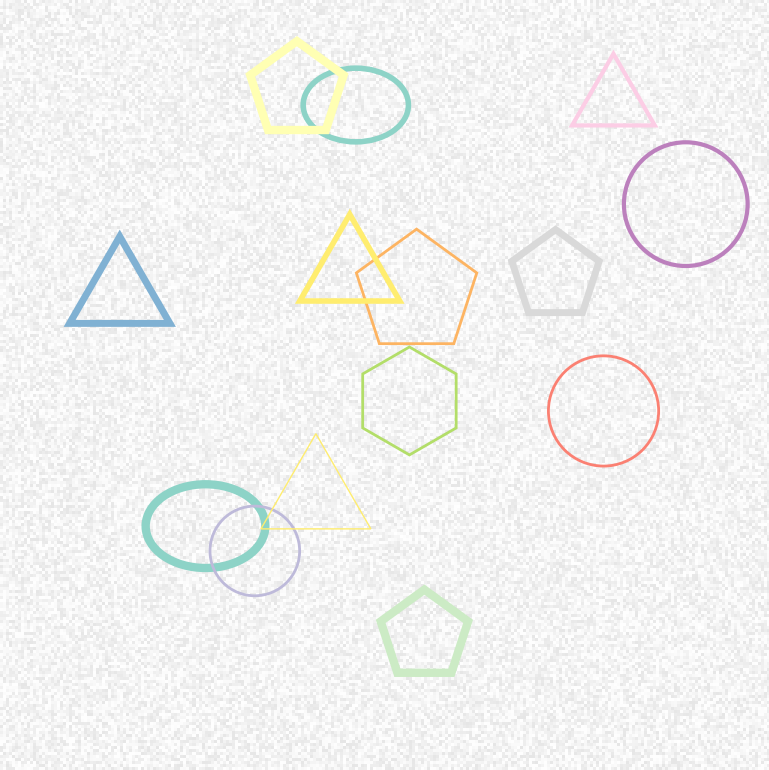[{"shape": "oval", "thickness": 2, "radius": 0.34, "center": [0.462, 0.864]}, {"shape": "oval", "thickness": 3, "radius": 0.39, "center": [0.267, 0.317]}, {"shape": "pentagon", "thickness": 3, "radius": 0.32, "center": [0.386, 0.883]}, {"shape": "circle", "thickness": 1, "radius": 0.29, "center": [0.331, 0.284]}, {"shape": "circle", "thickness": 1, "radius": 0.36, "center": [0.784, 0.466]}, {"shape": "triangle", "thickness": 2.5, "radius": 0.38, "center": [0.156, 0.618]}, {"shape": "pentagon", "thickness": 1, "radius": 0.41, "center": [0.541, 0.62]}, {"shape": "hexagon", "thickness": 1, "radius": 0.35, "center": [0.532, 0.479]}, {"shape": "triangle", "thickness": 1.5, "radius": 0.31, "center": [0.797, 0.868]}, {"shape": "pentagon", "thickness": 2.5, "radius": 0.3, "center": [0.721, 0.642]}, {"shape": "circle", "thickness": 1.5, "radius": 0.4, "center": [0.891, 0.735]}, {"shape": "pentagon", "thickness": 3, "radius": 0.3, "center": [0.551, 0.175]}, {"shape": "triangle", "thickness": 0.5, "radius": 0.41, "center": [0.41, 0.354]}, {"shape": "triangle", "thickness": 2, "radius": 0.38, "center": [0.454, 0.647]}]